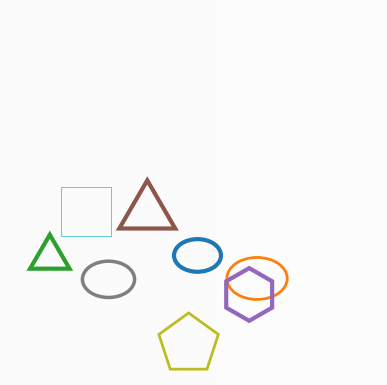[{"shape": "oval", "thickness": 3, "radius": 0.3, "center": [0.51, 0.337]}, {"shape": "oval", "thickness": 2, "radius": 0.39, "center": [0.663, 0.277]}, {"shape": "triangle", "thickness": 3, "radius": 0.29, "center": [0.129, 0.332]}, {"shape": "hexagon", "thickness": 3, "radius": 0.34, "center": [0.643, 0.235]}, {"shape": "triangle", "thickness": 3, "radius": 0.42, "center": [0.38, 0.448]}, {"shape": "oval", "thickness": 2.5, "radius": 0.34, "center": [0.28, 0.274]}, {"shape": "pentagon", "thickness": 2, "radius": 0.4, "center": [0.487, 0.106]}, {"shape": "square", "thickness": 0.5, "radius": 0.32, "center": [0.222, 0.45]}]